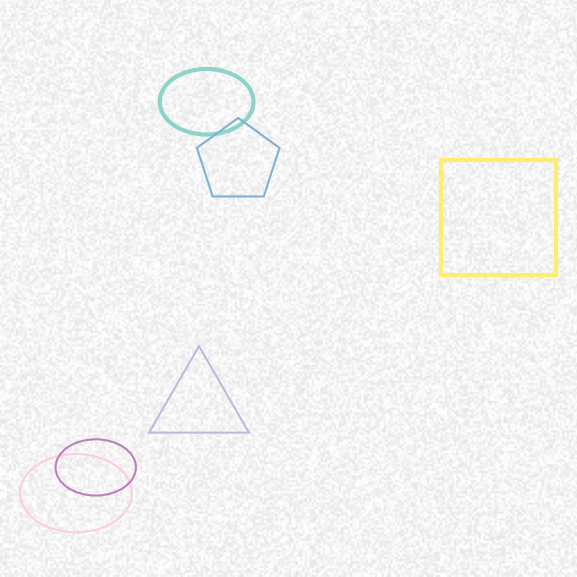[{"shape": "oval", "thickness": 2, "radius": 0.41, "center": [0.358, 0.823]}, {"shape": "triangle", "thickness": 1, "radius": 0.5, "center": [0.345, 0.3]}, {"shape": "pentagon", "thickness": 1, "radius": 0.38, "center": [0.412, 0.72]}, {"shape": "oval", "thickness": 1, "radius": 0.48, "center": [0.132, 0.145]}, {"shape": "oval", "thickness": 1, "radius": 0.35, "center": [0.166, 0.19]}, {"shape": "square", "thickness": 2, "radius": 0.5, "center": [0.863, 0.623]}]